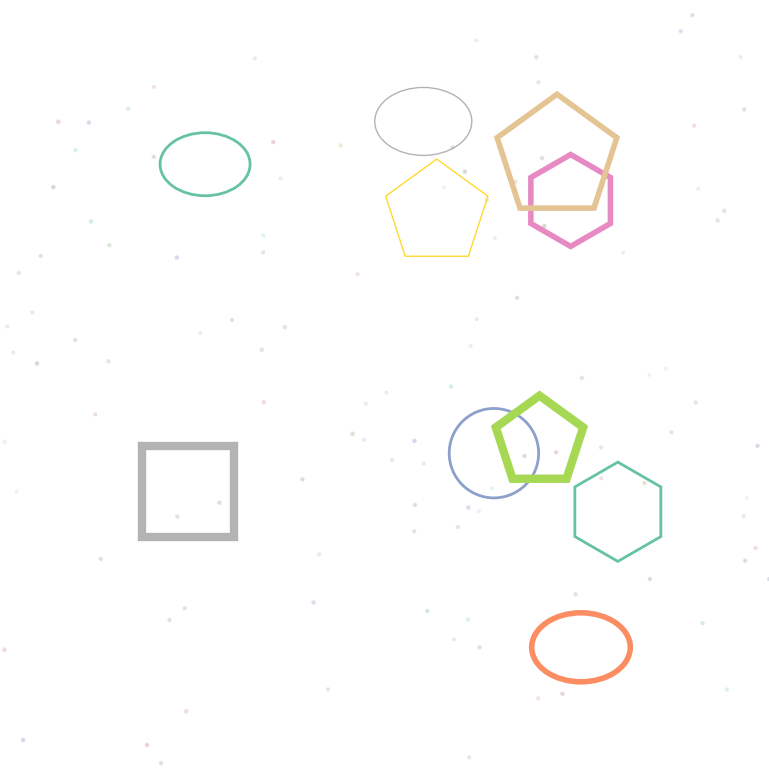[{"shape": "hexagon", "thickness": 1, "radius": 0.32, "center": [0.802, 0.335]}, {"shape": "oval", "thickness": 1, "radius": 0.29, "center": [0.266, 0.787]}, {"shape": "oval", "thickness": 2, "radius": 0.32, "center": [0.755, 0.159]}, {"shape": "circle", "thickness": 1, "radius": 0.29, "center": [0.641, 0.411]}, {"shape": "hexagon", "thickness": 2, "radius": 0.3, "center": [0.741, 0.74]}, {"shape": "pentagon", "thickness": 3, "radius": 0.3, "center": [0.701, 0.427]}, {"shape": "pentagon", "thickness": 0.5, "radius": 0.35, "center": [0.567, 0.724]}, {"shape": "pentagon", "thickness": 2, "radius": 0.41, "center": [0.723, 0.796]}, {"shape": "oval", "thickness": 0.5, "radius": 0.32, "center": [0.55, 0.842]}, {"shape": "square", "thickness": 3, "radius": 0.3, "center": [0.245, 0.362]}]